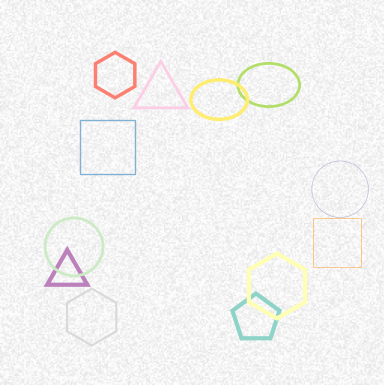[{"shape": "pentagon", "thickness": 3, "radius": 0.32, "center": [0.665, 0.173]}, {"shape": "hexagon", "thickness": 3, "radius": 0.42, "center": [0.719, 0.257]}, {"shape": "circle", "thickness": 0.5, "radius": 0.37, "center": [0.883, 0.508]}, {"shape": "hexagon", "thickness": 2.5, "radius": 0.3, "center": [0.299, 0.805]}, {"shape": "square", "thickness": 1, "radius": 0.35, "center": [0.279, 0.618]}, {"shape": "square", "thickness": 0.5, "radius": 0.31, "center": [0.875, 0.37]}, {"shape": "oval", "thickness": 2, "radius": 0.4, "center": [0.698, 0.779]}, {"shape": "triangle", "thickness": 2, "radius": 0.4, "center": [0.418, 0.76]}, {"shape": "hexagon", "thickness": 1.5, "radius": 0.37, "center": [0.238, 0.177]}, {"shape": "triangle", "thickness": 3, "radius": 0.3, "center": [0.175, 0.291]}, {"shape": "circle", "thickness": 2, "radius": 0.38, "center": [0.192, 0.359]}, {"shape": "oval", "thickness": 2.5, "radius": 0.37, "center": [0.569, 0.741]}]